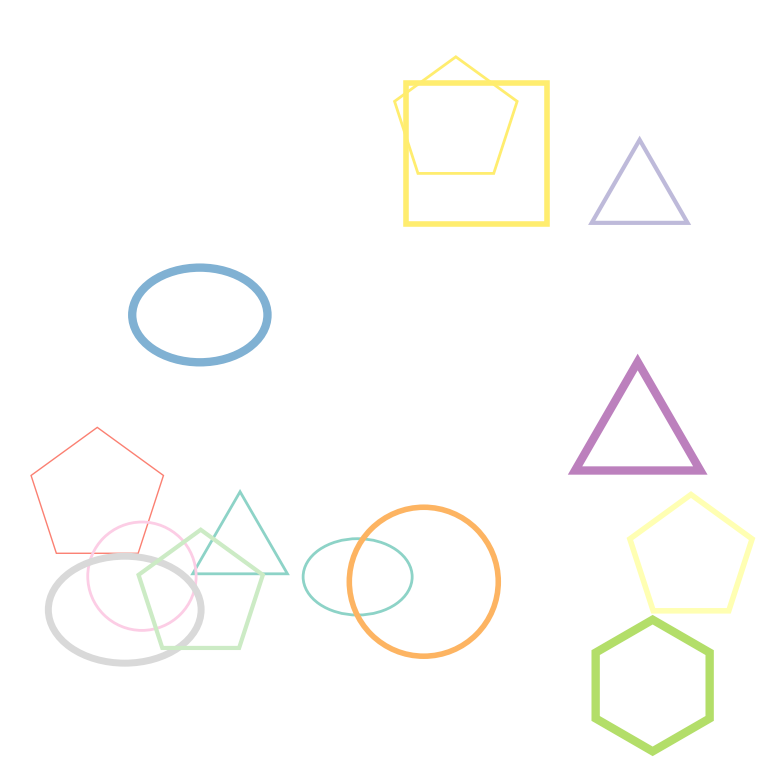[{"shape": "triangle", "thickness": 1, "radius": 0.36, "center": [0.312, 0.29]}, {"shape": "oval", "thickness": 1, "radius": 0.35, "center": [0.464, 0.251]}, {"shape": "pentagon", "thickness": 2, "radius": 0.42, "center": [0.897, 0.274]}, {"shape": "triangle", "thickness": 1.5, "radius": 0.36, "center": [0.831, 0.747]}, {"shape": "pentagon", "thickness": 0.5, "radius": 0.45, "center": [0.126, 0.355]}, {"shape": "oval", "thickness": 3, "radius": 0.44, "center": [0.26, 0.591]}, {"shape": "circle", "thickness": 2, "radius": 0.48, "center": [0.55, 0.245]}, {"shape": "hexagon", "thickness": 3, "radius": 0.43, "center": [0.848, 0.11]}, {"shape": "circle", "thickness": 1, "radius": 0.35, "center": [0.184, 0.252]}, {"shape": "oval", "thickness": 2.5, "radius": 0.5, "center": [0.162, 0.208]}, {"shape": "triangle", "thickness": 3, "radius": 0.47, "center": [0.828, 0.436]}, {"shape": "pentagon", "thickness": 1.5, "radius": 0.42, "center": [0.261, 0.227]}, {"shape": "pentagon", "thickness": 1, "radius": 0.42, "center": [0.592, 0.843]}, {"shape": "square", "thickness": 2, "radius": 0.46, "center": [0.619, 0.801]}]